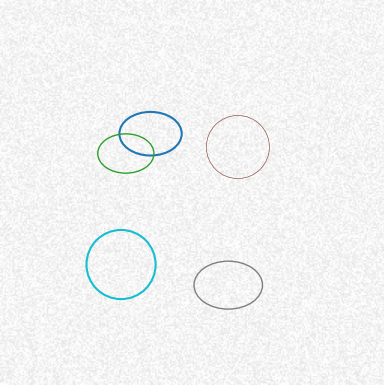[{"shape": "oval", "thickness": 1.5, "radius": 0.4, "center": [0.391, 0.653]}, {"shape": "oval", "thickness": 1, "radius": 0.36, "center": [0.327, 0.601]}, {"shape": "circle", "thickness": 0.5, "radius": 0.41, "center": [0.618, 0.618]}, {"shape": "oval", "thickness": 1, "radius": 0.44, "center": [0.593, 0.259]}, {"shape": "circle", "thickness": 1.5, "radius": 0.45, "center": [0.314, 0.313]}]